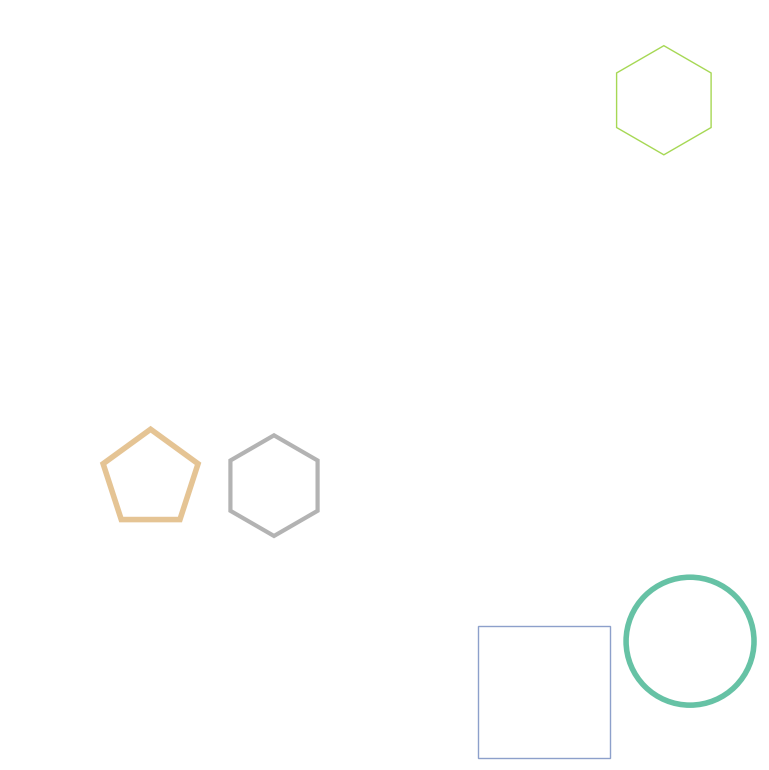[{"shape": "circle", "thickness": 2, "radius": 0.42, "center": [0.896, 0.167]}, {"shape": "square", "thickness": 0.5, "radius": 0.43, "center": [0.707, 0.102]}, {"shape": "hexagon", "thickness": 0.5, "radius": 0.35, "center": [0.862, 0.87]}, {"shape": "pentagon", "thickness": 2, "radius": 0.32, "center": [0.196, 0.378]}, {"shape": "hexagon", "thickness": 1.5, "radius": 0.33, "center": [0.356, 0.369]}]